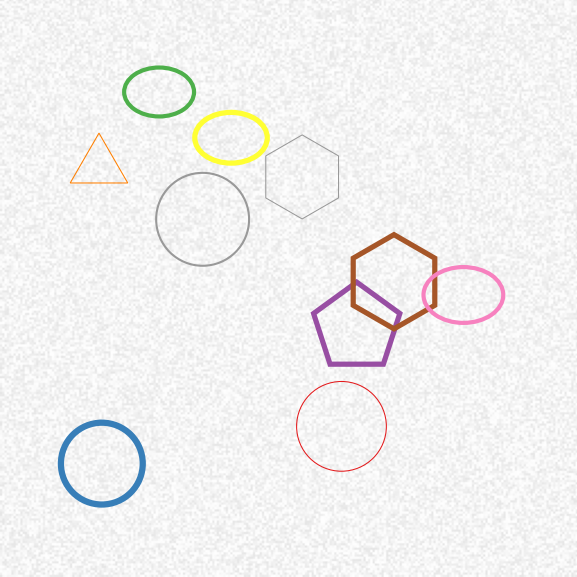[{"shape": "circle", "thickness": 0.5, "radius": 0.39, "center": [0.591, 0.261]}, {"shape": "circle", "thickness": 3, "radius": 0.35, "center": [0.176, 0.196]}, {"shape": "oval", "thickness": 2, "radius": 0.3, "center": [0.275, 0.84]}, {"shape": "pentagon", "thickness": 2.5, "radius": 0.39, "center": [0.618, 0.432]}, {"shape": "triangle", "thickness": 0.5, "radius": 0.29, "center": [0.171, 0.711]}, {"shape": "oval", "thickness": 2.5, "radius": 0.31, "center": [0.4, 0.761]}, {"shape": "hexagon", "thickness": 2.5, "radius": 0.41, "center": [0.682, 0.511]}, {"shape": "oval", "thickness": 2, "radius": 0.35, "center": [0.802, 0.488]}, {"shape": "circle", "thickness": 1, "radius": 0.4, "center": [0.351, 0.619]}, {"shape": "hexagon", "thickness": 0.5, "radius": 0.36, "center": [0.523, 0.693]}]